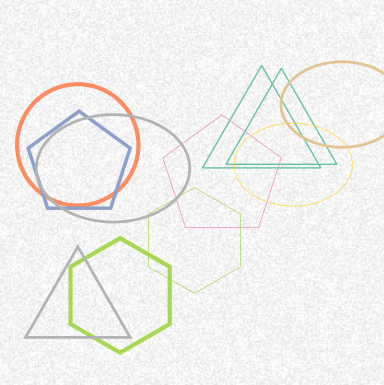[{"shape": "triangle", "thickness": 1, "radius": 0.83, "center": [0.731, 0.656]}, {"shape": "triangle", "thickness": 1, "radius": 0.89, "center": [0.68, 0.653]}, {"shape": "circle", "thickness": 3, "radius": 0.79, "center": [0.202, 0.624]}, {"shape": "pentagon", "thickness": 2.5, "radius": 0.7, "center": [0.206, 0.572]}, {"shape": "pentagon", "thickness": 0.5, "radius": 0.81, "center": [0.577, 0.54]}, {"shape": "hexagon", "thickness": 0.5, "radius": 0.69, "center": [0.505, 0.376]}, {"shape": "hexagon", "thickness": 3, "radius": 0.74, "center": [0.312, 0.233]}, {"shape": "oval", "thickness": 0.5, "radius": 0.77, "center": [0.762, 0.572]}, {"shape": "oval", "thickness": 2, "radius": 0.79, "center": [0.888, 0.728]}, {"shape": "oval", "thickness": 2, "radius": 1.0, "center": [0.294, 0.563]}, {"shape": "triangle", "thickness": 2, "radius": 0.78, "center": [0.202, 0.202]}]